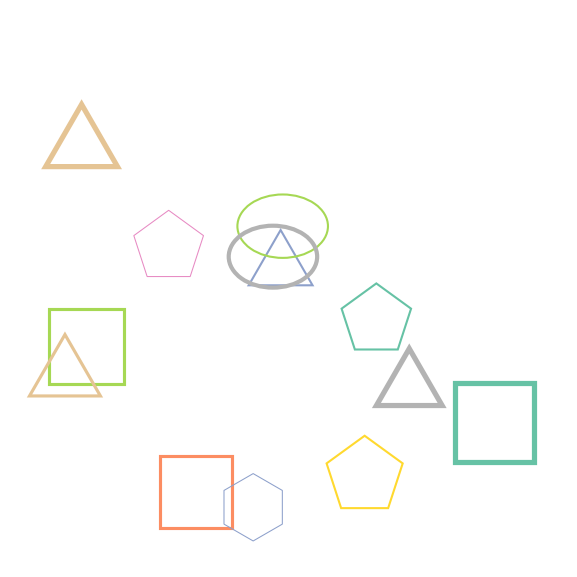[{"shape": "pentagon", "thickness": 1, "radius": 0.32, "center": [0.652, 0.445]}, {"shape": "square", "thickness": 2.5, "radius": 0.34, "center": [0.856, 0.267]}, {"shape": "square", "thickness": 1.5, "radius": 0.31, "center": [0.339, 0.148]}, {"shape": "triangle", "thickness": 1, "radius": 0.32, "center": [0.486, 0.537]}, {"shape": "hexagon", "thickness": 0.5, "radius": 0.29, "center": [0.438, 0.121]}, {"shape": "pentagon", "thickness": 0.5, "radius": 0.32, "center": [0.292, 0.572]}, {"shape": "oval", "thickness": 1, "radius": 0.39, "center": [0.489, 0.607]}, {"shape": "square", "thickness": 1.5, "radius": 0.33, "center": [0.15, 0.398]}, {"shape": "pentagon", "thickness": 1, "radius": 0.35, "center": [0.631, 0.175]}, {"shape": "triangle", "thickness": 1.5, "radius": 0.35, "center": [0.112, 0.349]}, {"shape": "triangle", "thickness": 2.5, "radius": 0.36, "center": [0.141, 0.747]}, {"shape": "triangle", "thickness": 2.5, "radius": 0.33, "center": [0.709, 0.33]}, {"shape": "oval", "thickness": 2, "radius": 0.38, "center": [0.473, 0.555]}]